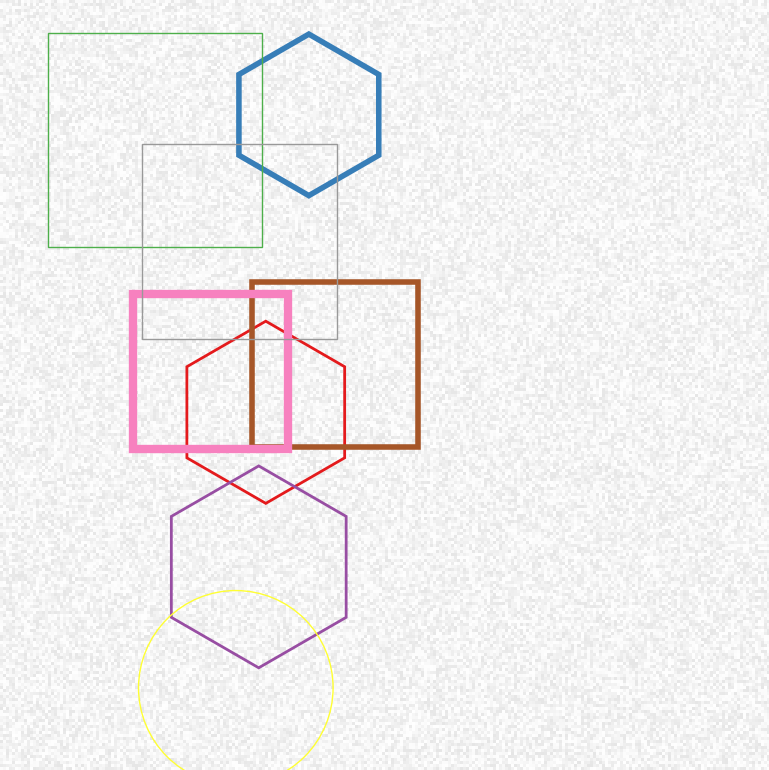[{"shape": "hexagon", "thickness": 1, "radius": 0.59, "center": [0.345, 0.465]}, {"shape": "hexagon", "thickness": 2, "radius": 0.52, "center": [0.401, 0.851]}, {"shape": "square", "thickness": 0.5, "radius": 0.69, "center": [0.201, 0.819]}, {"shape": "hexagon", "thickness": 1, "radius": 0.66, "center": [0.336, 0.264]}, {"shape": "circle", "thickness": 0.5, "radius": 0.63, "center": [0.306, 0.107]}, {"shape": "square", "thickness": 2, "radius": 0.54, "center": [0.435, 0.527]}, {"shape": "square", "thickness": 3, "radius": 0.5, "center": [0.274, 0.518]}, {"shape": "square", "thickness": 0.5, "radius": 0.63, "center": [0.311, 0.686]}]